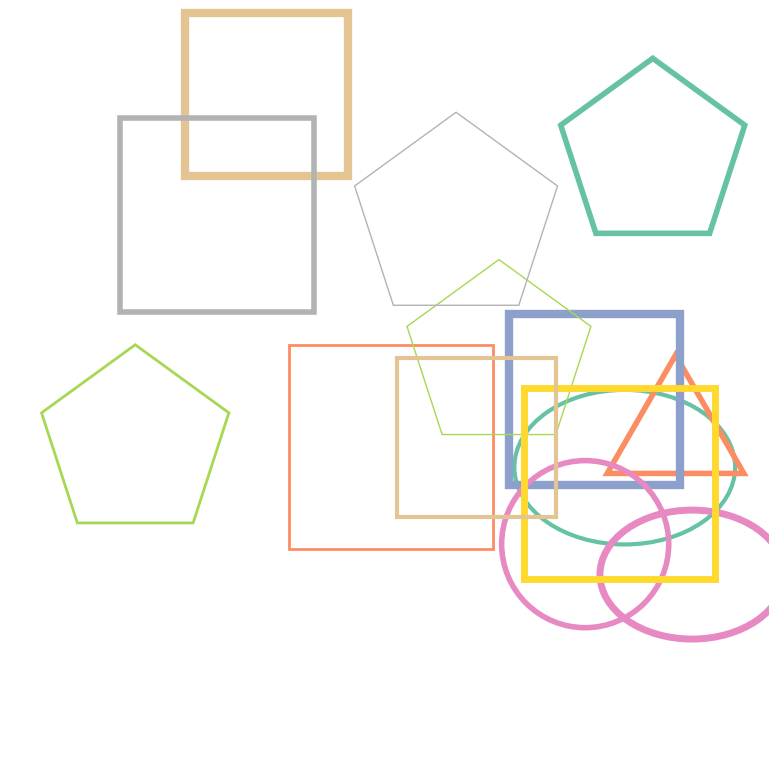[{"shape": "oval", "thickness": 1.5, "radius": 0.72, "center": [0.811, 0.393]}, {"shape": "pentagon", "thickness": 2, "radius": 0.63, "center": [0.848, 0.799]}, {"shape": "triangle", "thickness": 2, "radius": 0.51, "center": [0.877, 0.436]}, {"shape": "square", "thickness": 1, "radius": 0.66, "center": [0.508, 0.42]}, {"shape": "square", "thickness": 3, "radius": 0.56, "center": [0.772, 0.482]}, {"shape": "oval", "thickness": 2.5, "radius": 0.6, "center": [0.899, 0.254]}, {"shape": "circle", "thickness": 2, "radius": 0.54, "center": [0.76, 0.293]}, {"shape": "pentagon", "thickness": 1, "radius": 0.64, "center": [0.176, 0.424]}, {"shape": "pentagon", "thickness": 0.5, "radius": 0.63, "center": [0.648, 0.537]}, {"shape": "square", "thickness": 2.5, "radius": 0.62, "center": [0.805, 0.372]}, {"shape": "square", "thickness": 1.5, "radius": 0.52, "center": [0.619, 0.431]}, {"shape": "square", "thickness": 3, "radius": 0.53, "center": [0.346, 0.877]}, {"shape": "square", "thickness": 2, "radius": 0.63, "center": [0.282, 0.721]}, {"shape": "pentagon", "thickness": 0.5, "radius": 0.69, "center": [0.592, 0.716]}]